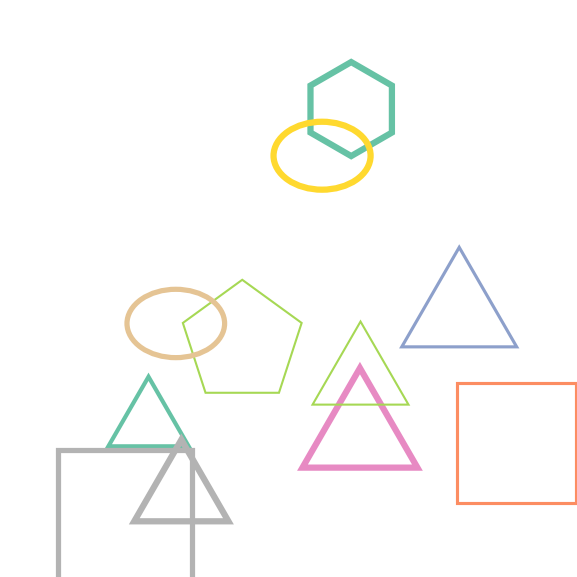[{"shape": "hexagon", "thickness": 3, "radius": 0.41, "center": [0.608, 0.81]}, {"shape": "triangle", "thickness": 2, "radius": 0.4, "center": [0.257, 0.266]}, {"shape": "square", "thickness": 1.5, "radius": 0.52, "center": [0.895, 0.232]}, {"shape": "triangle", "thickness": 1.5, "radius": 0.57, "center": [0.795, 0.456]}, {"shape": "triangle", "thickness": 3, "radius": 0.57, "center": [0.623, 0.247]}, {"shape": "pentagon", "thickness": 1, "radius": 0.54, "center": [0.419, 0.406]}, {"shape": "triangle", "thickness": 1, "radius": 0.48, "center": [0.624, 0.346]}, {"shape": "oval", "thickness": 3, "radius": 0.42, "center": [0.558, 0.73]}, {"shape": "oval", "thickness": 2.5, "radius": 0.42, "center": [0.304, 0.439]}, {"shape": "triangle", "thickness": 3, "radius": 0.47, "center": [0.314, 0.144]}, {"shape": "square", "thickness": 2.5, "radius": 0.58, "center": [0.217, 0.104]}]